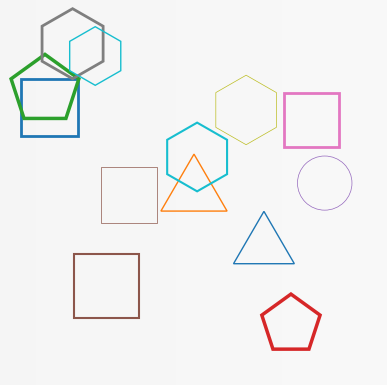[{"shape": "triangle", "thickness": 1, "radius": 0.45, "center": [0.681, 0.36]}, {"shape": "square", "thickness": 2, "radius": 0.37, "center": [0.129, 0.721]}, {"shape": "triangle", "thickness": 1, "radius": 0.49, "center": [0.501, 0.501]}, {"shape": "pentagon", "thickness": 2.5, "radius": 0.46, "center": [0.116, 0.767]}, {"shape": "pentagon", "thickness": 2.5, "radius": 0.4, "center": [0.751, 0.157]}, {"shape": "circle", "thickness": 0.5, "radius": 0.35, "center": [0.838, 0.524]}, {"shape": "square", "thickness": 1.5, "radius": 0.42, "center": [0.274, 0.258]}, {"shape": "square", "thickness": 0.5, "radius": 0.36, "center": [0.333, 0.493]}, {"shape": "square", "thickness": 2, "radius": 0.36, "center": [0.803, 0.689]}, {"shape": "hexagon", "thickness": 2, "radius": 0.45, "center": [0.187, 0.886]}, {"shape": "hexagon", "thickness": 0.5, "radius": 0.45, "center": [0.635, 0.714]}, {"shape": "hexagon", "thickness": 1, "radius": 0.38, "center": [0.246, 0.855]}, {"shape": "hexagon", "thickness": 1.5, "radius": 0.45, "center": [0.509, 0.592]}]